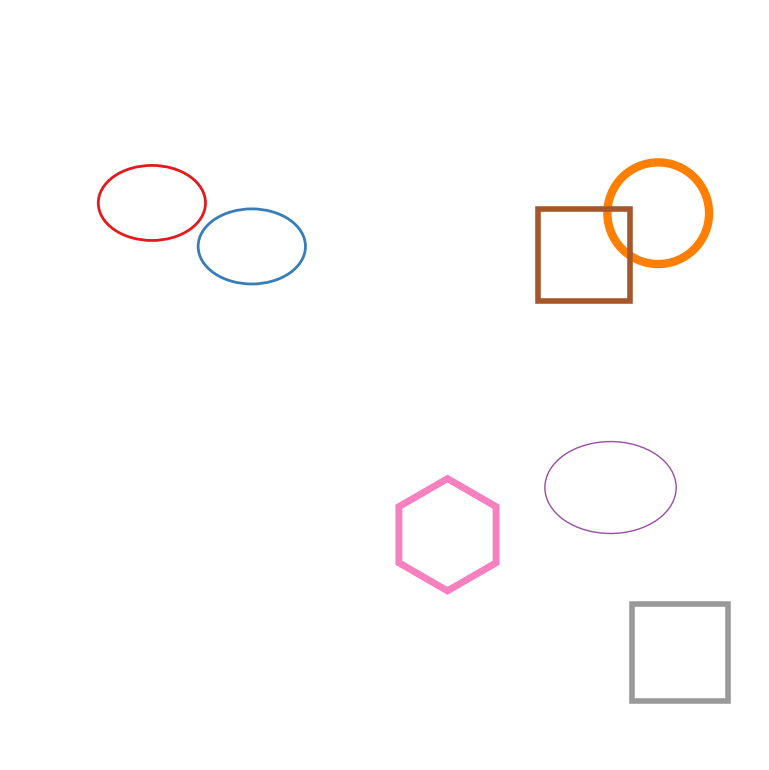[{"shape": "oval", "thickness": 1, "radius": 0.35, "center": [0.197, 0.736]}, {"shape": "oval", "thickness": 1, "radius": 0.35, "center": [0.327, 0.68]}, {"shape": "oval", "thickness": 0.5, "radius": 0.43, "center": [0.793, 0.367]}, {"shape": "circle", "thickness": 3, "radius": 0.33, "center": [0.855, 0.723]}, {"shape": "square", "thickness": 2, "radius": 0.3, "center": [0.758, 0.669]}, {"shape": "hexagon", "thickness": 2.5, "radius": 0.36, "center": [0.581, 0.306]}, {"shape": "square", "thickness": 2, "radius": 0.31, "center": [0.883, 0.153]}]